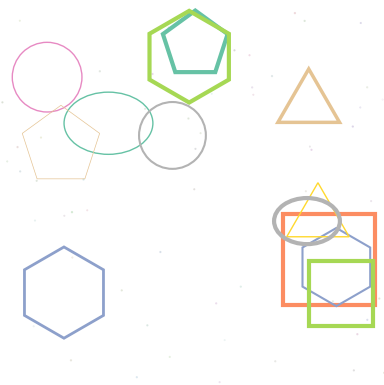[{"shape": "oval", "thickness": 1, "radius": 0.58, "center": [0.282, 0.68]}, {"shape": "pentagon", "thickness": 3, "radius": 0.44, "center": [0.507, 0.884]}, {"shape": "square", "thickness": 3, "radius": 0.6, "center": [0.854, 0.326]}, {"shape": "hexagon", "thickness": 2, "radius": 0.59, "center": [0.166, 0.24]}, {"shape": "hexagon", "thickness": 1.5, "radius": 0.51, "center": [0.874, 0.306]}, {"shape": "circle", "thickness": 1, "radius": 0.45, "center": [0.122, 0.8]}, {"shape": "square", "thickness": 3, "radius": 0.42, "center": [0.886, 0.238]}, {"shape": "hexagon", "thickness": 3, "radius": 0.6, "center": [0.491, 0.853]}, {"shape": "triangle", "thickness": 1, "radius": 0.47, "center": [0.826, 0.432]}, {"shape": "triangle", "thickness": 2.5, "radius": 0.46, "center": [0.802, 0.728]}, {"shape": "pentagon", "thickness": 0.5, "radius": 0.53, "center": [0.158, 0.621]}, {"shape": "oval", "thickness": 3, "radius": 0.43, "center": [0.797, 0.426]}, {"shape": "circle", "thickness": 1.5, "radius": 0.43, "center": [0.448, 0.648]}]